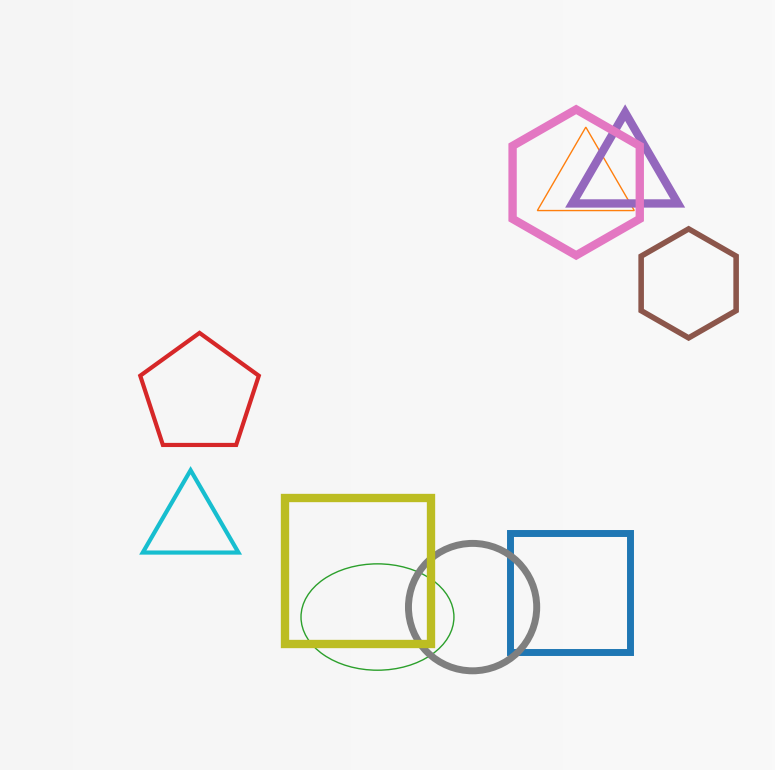[{"shape": "square", "thickness": 2.5, "radius": 0.39, "center": [0.736, 0.231]}, {"shape": "triangle", "thickness": 0.5, "radius": 0.36, "center": [0.756, 0.763]}, {"shape": "oval", "thickness": 0.5, "radius": 0.49, "center": [0.487, 0.199]}, {"shape": "pentagon", "thickness": 1.5, "radius": 0.4, "center": [0.257, 0.487]}, {"shape": "triangle", "thickness": 3, "radius": 0.39, "center": [0.807, 0.775]}, {"shape": "hexagon", "thickness": 2, "radius": 0.35, "center": [0.889, 0.632]}, {"shape": "hexagon", "thickness": 3, "radius": 0.47, "center": [0.743, 0.763]}, {"shape": "circle", "thickness": 2.5, "radius": 0.41, "center": [0.61, 0.212]}, {"shape": "square", "thickness": 3, "radius": 0.47, "center": [0.462, 0.259]}, {"shape": "triangle", "thickness": 1.5, "radius": 0.36, "center": [0.246, 0.318]}]